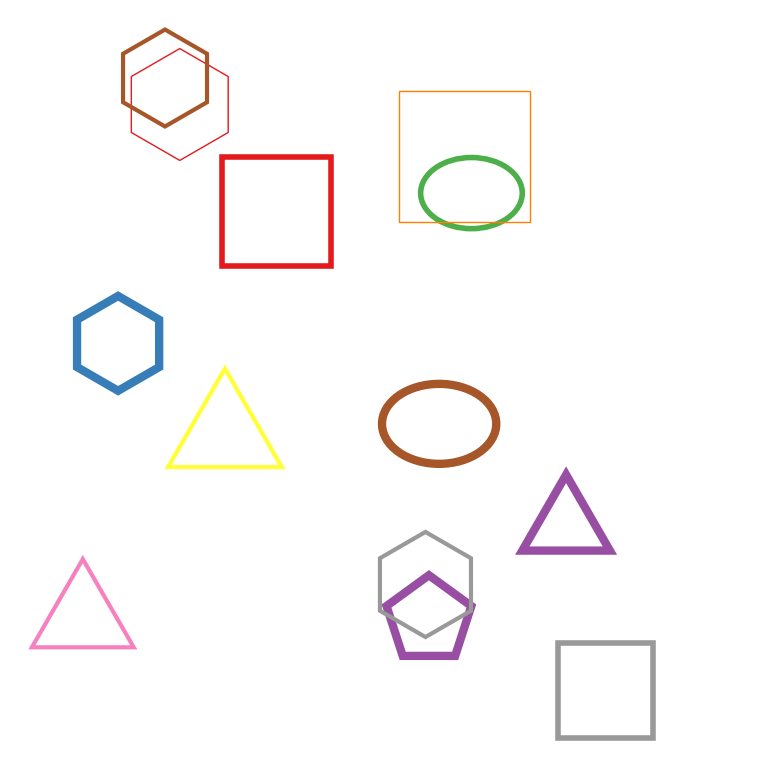[{"shape": "square", "thickness": 2, "radius": 0.35, "center": [0.359, 0.726]}, {"shape": "hexagon", "thickness": 0.5, "radius": 0.36, "center": [0.233, 0.864]}, {"shape": "hexagon", "thickness": 3, "radius": 0.31, "center": [0.153, 0.554]}, {"shape": "oval", "thickness": 2, "radius": 0.33, "center": [0.612, 0.749]}, {"shape": "pentagon", "thickness": 3, "radius": 0.29, "center": [0.557, 0.195]}, {"shape": "triangle", "thickness": 3, "radius": 0.33, "center": [0.735, 0.318]}, {"shape": "square", "thickness": 0.5, "radius": 0.43, "center": [0.603, 0.797]}, {"shape": "triangle", "thickness": 1.5, "radius": 0.43, "center": [0.292, 0.436]}, {"shape": "hexagon", "thickness": 1.5, "radius": 0.31, "center": [0.214, 0.899]}, {"shape": "oval", "thickness": 3, "radius": 0.37, "center": [0.57, 0.45]}, {"shape": "triangle", "thickness": 1.5, "radius": 0.38, "center": [0.108, 0.198]}, {"shape": "hexagon", "thickness": 1.5, "radius": 0.34, "center": [0.553, 0.241]}, {"shape": "square", "thickness": 2, "radius": 0.31, "center": [0.786, 0.103]}]